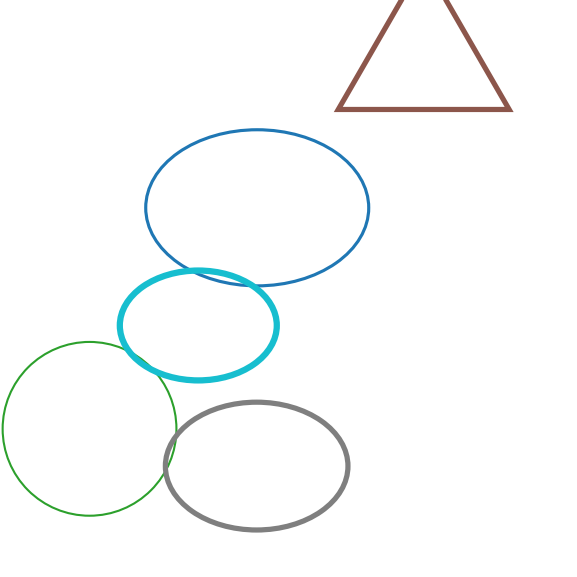[{"shape": "oval", "thickness": 1.5, "radius": 0.97, "center": [0.445, 0.639]}, {"shape": "circle", "thickness": 1, "radius": 0.75, "center": [0.155, 0.257]}, {"shape": "triangle", "thickness": 2.5, "radius": 0.85, "center": [0.734, 0.895]}, {"shape": "oval", "thickness": 2.5, "radius": 0.79, "center": [0.444, 0.192]}, {"shape": "oval", "thickness": 3, "radius": 0.68, "center": [0.343, 0.436]}]